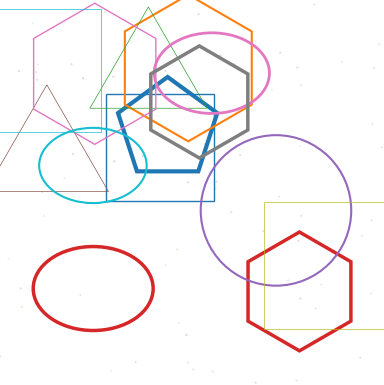[{"shape": "pentagon", "thickness": 3, "radius": 0.68, "center": [0.435, 0.665]}, {"shape": "square", "thickness": 1, "radius": 0.7, "center": [0.416, 0.617]}, {"shape": "hexagon", "thickness": 1.5, "radius": 0.95, "center": [0.489, 0.823]}, {"shape": "triangle", "thickness": 0.5, "radius": 0.88, "center": [0.385, 0.807]}, {"shape": "hexagon", "thickness": 2.5, "radius": 0.77, "center": [0.778, 0.243]}, {"shape": "oval", "thickness": 2.5, "radius": 0.78, "center": [0.242, 0.251]}, {"shape": "circle", "thickness": 1.5, "radius": 0.98, "center": [0.717, 0.453]}, {"shape": "triangle", "thickness": 0.5, "radius": 0.92, "center": [0.122, 0.595]}, {"shape": "oval", "thickness": 2, "radius": 0.75, "center": [0.55, 0.81]}, {"shape": "hexagon", "thickness": 1, "radius": 0.92, "center": [0.246, 0.808]}, {"shape": "hexagon", "thickness": 2.5, "radius": 0.73, "center": [0.518, 0.735]}, {"shape": "square", "thickness": 0.5, "radius": 0.83, "center": [0.85, 0.31]}, {"shape": "oval", "thickness": 1.5, "radius": 0.7, "center": [0.241, 0.57]}, {"shape": "square", "thickness": 0.5, "radius": 0.8, "center": [0.103, 0.817]}]